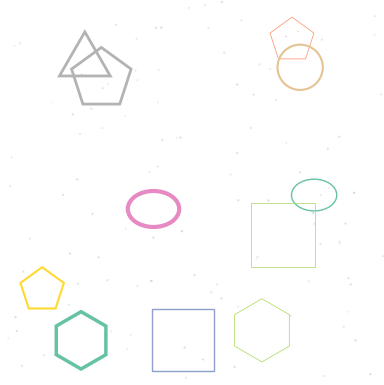[{"shape": "oval", "thickness": 1, "radius": 0.29, "center": [0.816, 0.493]}, {"shape": "hexagon", "thickness": 2.5, "radius": 0.37, "center": [0.211, 0.116]}, {"shape": "pentagon", "thickness": 0.5, "radius": 0.3, "center": [0.758, 0.896]}, {"shape": "square", "thickness": 1, "radius": 0.4, "center": [0.475, 0.118]}, {"shape": "oval", "thickness": 3, "radius": 0.33, "center": [0.399, 0.457]}, {"shape": "square", "thickness": 0.5, "radius": 0.42, "center": [0.735, 0.389]}, {"shape": "hexagon", "thickness": 0.5, "radius": 0.41, "center": [0.68, 0.142]}, {"shape": "pentagon", "thickness": 1.5, "radius": 0.3, "center": [0.11, 0.247]}, {"shape": "circle", "thickness": 1.5, "radius": 0.29, "center": [0.78, 0.825]}, {"shape": "triangle", "thickness": 2, "radius": 0.38, "center": [0.22, 0.841]}, {"shape": "pentagon", "thickness": 2, "radius": 0.41, "center": [0.263, 0.795]}]